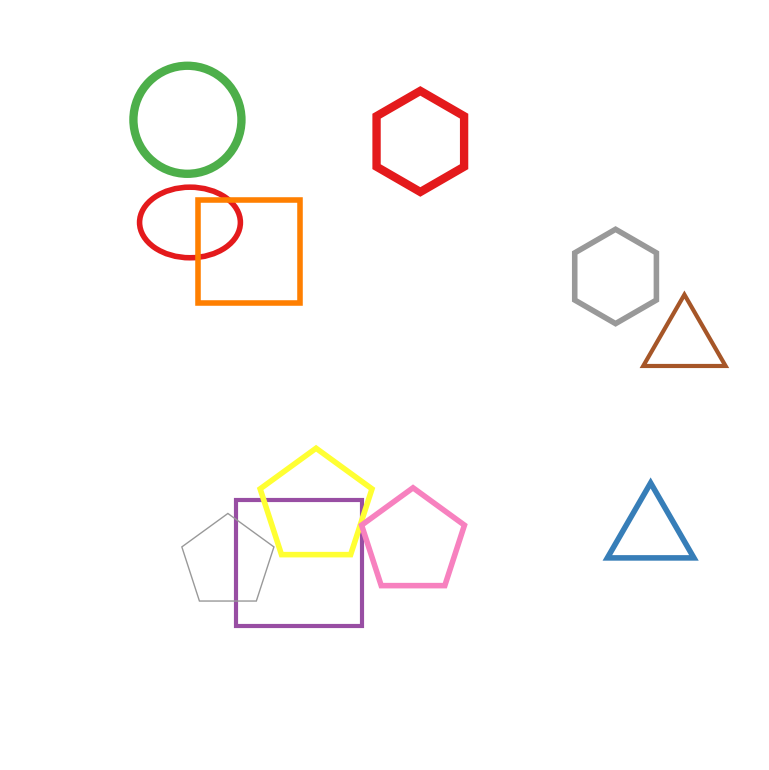[{"shape": "hexagon", "thickness": 3, "radius": 0.33, "center": [0.546, 0.816]}, {"shape": "oval", "thickness": 2, "radius": 0.33, "center": [0.247, 0.711]}, {"shape": "triangle", "thickness": 2, "radius": 0.32, "center": [0.845, 0.308]}, {"shape": "circle", "thickness": 3, "radius": 0.35, "center": [0.243, 0.844]}, {"shape": "square", "thickness": 1.5, "radius": 0.41, "center": [0.389, 0.269]}, {"shape": "square", "thickness": 2, "radius": 0.33, "center": [0.323, 0.674]}, {"shape": "pentagon", "thickness": 2, "radius": 0.38, "center": [0.41, 0.341]}, {"shape": "triangle", "thickness": 1.5, "radius": 0.31, "center": [0.889, 0.556]}, {"shape": "pentagon", "thickness": 2, "radius": 0.35, "center": [0.536, 0.296]}, {"shape": "hexagon", "thickness": 2, "radius": 0.31, "center": [0.799, 0.641]}, {"shape": "pentagon", "thickness": 0.5, "radius": 0.31, "center": [0.296, 0.27]}]